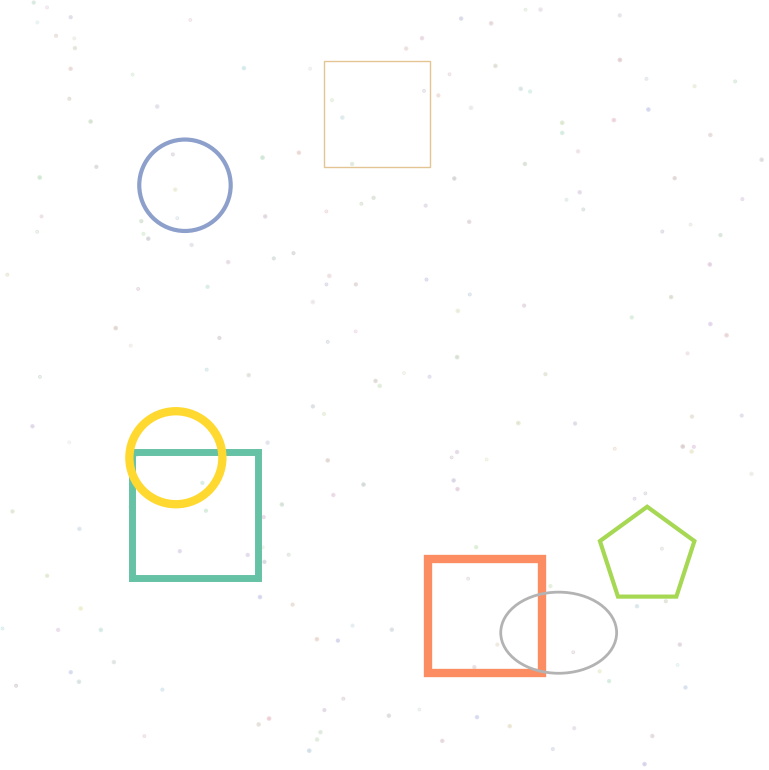[{"shape": "square", "thickness": 2.5, "radius": 0.41, "center": [0.253, 0.331]}, {"shape": "square", "thickness": 3, "radius": 0.37, "center": [0.63, 0.2]}, {"shape": "circle", "thickness": 1.5, "radius": 0.3, "center": [0.24, 0.759]}, {"shape": "pentagon", "thickness": 1.5, "radius": 0.32, "center": [0.84, 0.277]}, {"shape": "circle", "thickness": 3, "radius": 0.3, "center": [0.228, 0.406]}, {"shape": "square", "thickness": 0.5, "radius": 0.34, "center": [0.49, 0.852]}, {"shape": "oval", "thickness": 1, "radius": 0.38, "center": [0.726, 0.178]}]